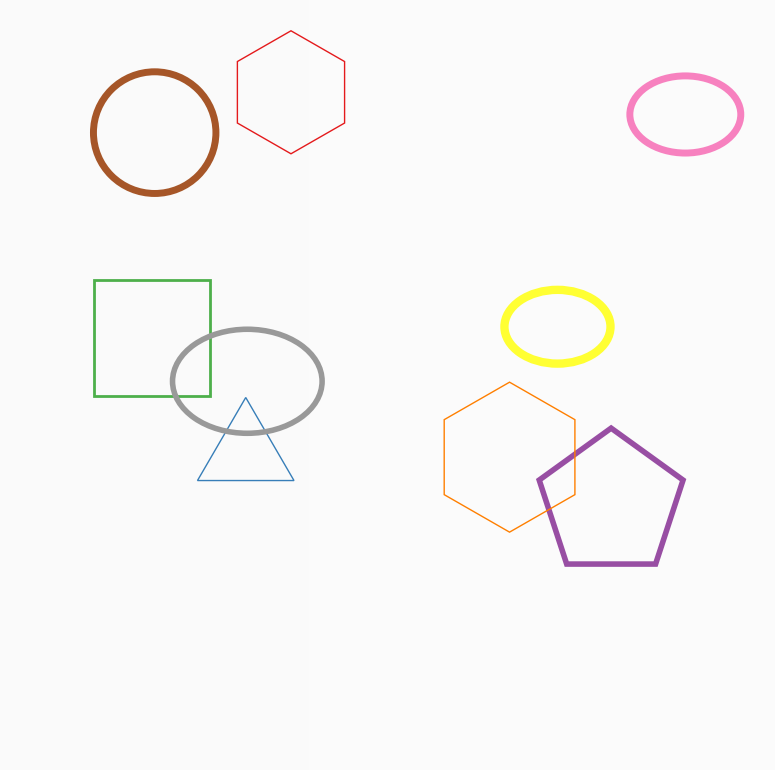[{"shape": "hexagon", "thickness": 0.5, "radius": 0.4, "center": [0.375, 0.88]}, {"shape": "triangle", "thickness": 0.5, "radius": 0.36, "center": [0.317, 0.412]}, {"shape": "square", "thickness": 1, "radius": 0.37, "center": [0.196, 0.561]}, {"shape": "pentagon", "thickness": 2, "radius": 0.49, "center": [0.789, 0.346]}, {"shape": "hexagon", "thickness": 0.5, "radius": 0.49, "center": [0.657, 0.406]}, {"shape": "oval", "thickness": 3, "radius": 0.34, "center": [0.719, 0.576]}, {"shape": "circle", "thickness": 2.5, "radius": 0.4, "center": [0.2, 0.828]}, {"shape": "oval", "thickness": 2.5, "radius": 0.36, "center": [0.884, 0.851]}, {"shape": "oval", "thickness": 2, "radius": 0.48, "center": [0.319, 0.505]}]